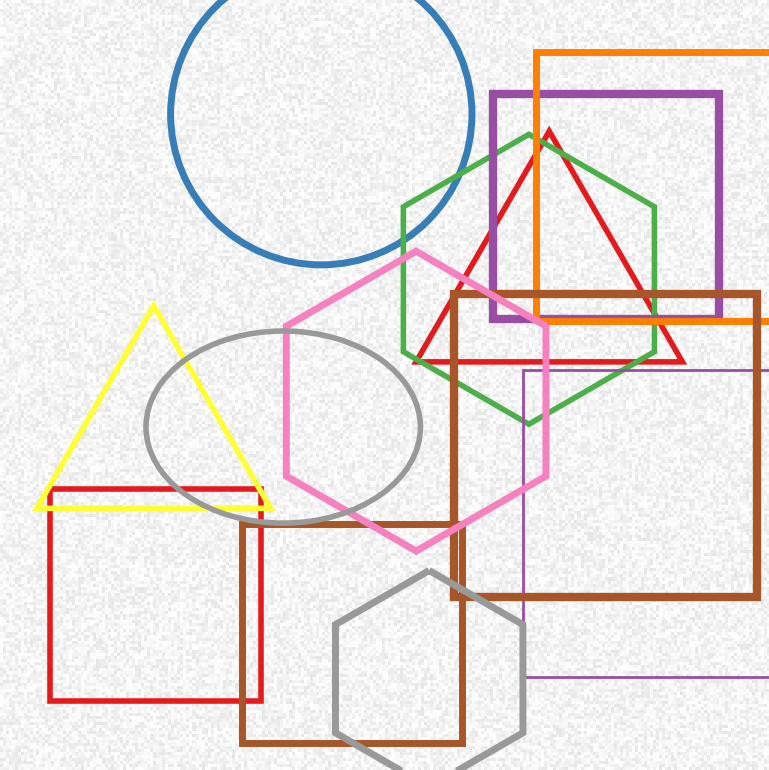[{"shape": "square", "thickness": 2, "radius": 0.69, "center": [0.202, 0.227]}, {"shape": "triangle", "thickness": 2, "radius": 1.0, "center": [0.713, 0.63]}, {"shape": "circle", "thickness": 2.5, "radius": 0.98, "center": [0.417, 0.852]}, {"shape": "hexagon", "thickness": 2, "radius": 0.94, "center": [0.687, 0.637]}, {"shape": "square", "thickness": 3, "radius": 0.73, "center": [0.787, 0.732]}, {"shape": "square", "thickness": 1, "radius": 1.0, "center": [0.878, 0.321]}, {"shape": "square", "thickness": 2.5, "radius": 0.87, "center": [0.87, 0.758]}, {"shape": "triangle", "thickness": 2, "radius": 0.88, "center": [0.2, 0.428]}, {"shape": "square", "thickness": 3, "radius": 0.98, "center": [0.787, 0.422]}, {"shape": "square", "thickness": 2.5, "radius": 0.71, "center": [0.457, 0.177]}, {"shape": "hexagon", "thickness": 2.5, "radius": 0.97, "center": [0.54, 0.479]}, {"shape": "oval", "thickness": 2, "radius": 0.89, "center": [0.368, 0.445]}, {"shape": "hexagon", "thickness": 2.5, "radius": 0.7, "center": [0.557, 0.119]}]